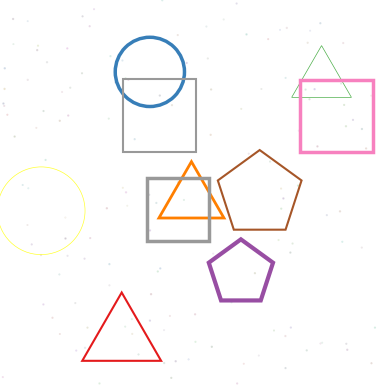[{"shape": "triangle", "thickness": 1.5, "radius": 0.59, "center": [0.316, 0.122]}, {"shape": "circle", "thickness": 2.5, "radius": 0.45, "center": [0.389, 0.813]}, {"shape": "triangle", "thickness": 0.5, "radius": 0.45, "center": [0.835, 0.792]}, {"shape": "pentagon", "thickness": 3, "radius": 0.44, "center": [0.626, 0.291]}, {"shape": "triangle", "thickness": 2, "radius": 0.49, "center": [0.497, 0.483]}, {"shape": "circle", "thickness": 0.5, "radius": 0.57, "center": [0.107, 0.453]}, {"shape": "pentagon", "thickness": 1.5, "radius": 0.57, "center": [0.675, 0.496]}, {"shape": "square", "thickness": 2.5, "radius": 0.47, "center": [0.874, 0.699]}, {"shape": "square", "thickness": 2.5, "radius": 0.41, "center": [0.463, 0.456]}, {"shape": "square", "thickness": 1.5, "radius": 0.47, "center": [0.415, 0.7]}]